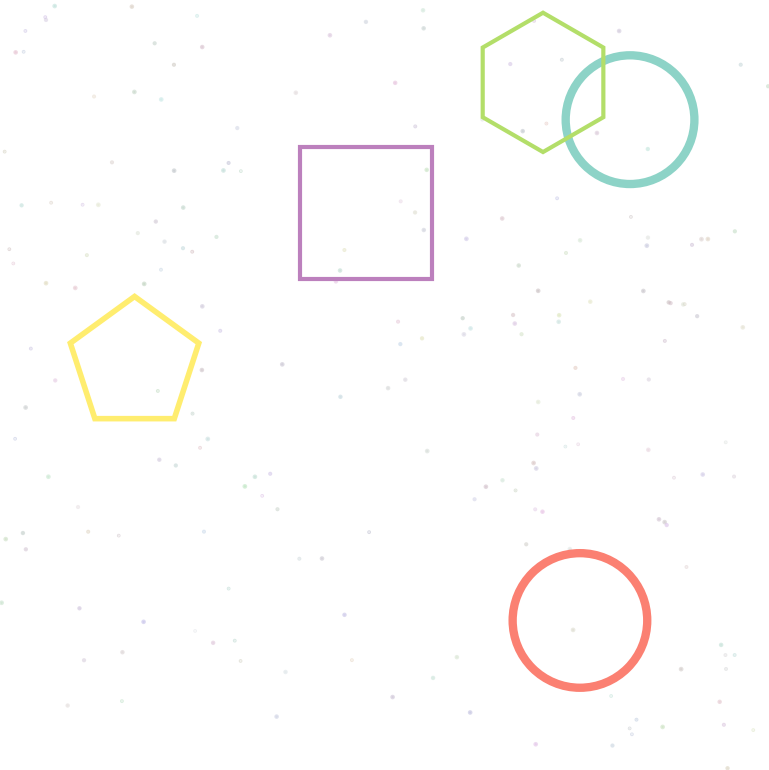[{"shape": "circle", "thickness": 3, "radius": 0.42, "center": [0.818, 0.845]}, {"shape": "circle", "thickness": 3, "radius": 0.44, "center": [0.753, 0.194]}, {"shape": "hexagon", "thickness": 1.5, "radius": 0.45, "center": [0.705, 0.893]}, {"shape": "square", "thickness": 1.5, "radius": 0.43, "center": [0.475, 0.723]}, {"shape": "pentagon", "thickness": 2, "radius": 0.44, "center": [0.175, 0.527]}]